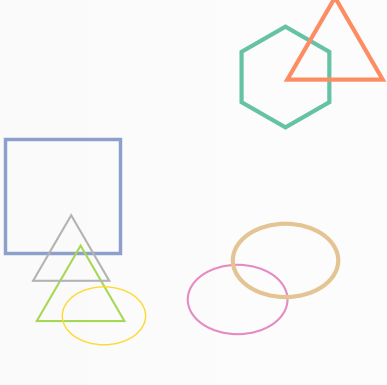[{"shape": "hexagon", "thickness": 3, "radius": 0.65, "center": [0.737, 0.8]}, {"shape": "triangle", "thickness": 3, "radius": 0.71, "center": [0.865, 0.864]}, {"shape": "square", "thickness": 2.5, "radius": 0.74, "center": [0.162, 0.492]}, {"shape": "oval", "thickness": 1.5, "radius": 0.64, "center": [0.613, 0.222]}, {"shape": "triangle", "thickness": 1.5, "radius": 0.65, "center": [0.208, 0.231]}, {"shape": "oval", "thickness": 1, "radius": 0.54, "center": [0.268, 0.18]}, {"shape": "oval", "thickness": 3, "radius": 0.68, "center": [0.737, 0.324]}, {"shape": "triangle", "thickness": 1.5, "radius": 0.57, "center": [0.184, 0.327]}]